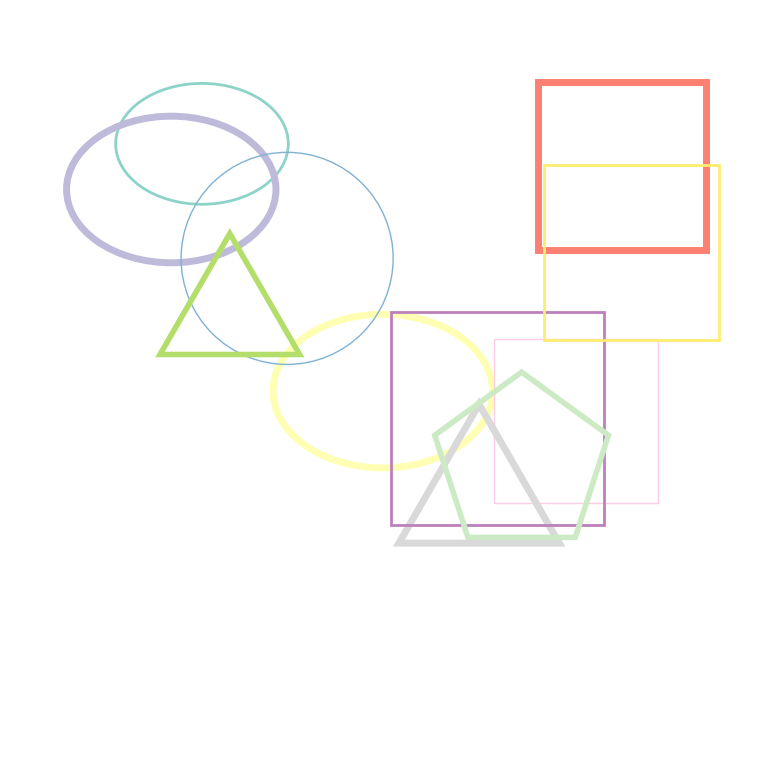[{"shape": "oval", "thickness": 1, "radius": 0.56, "center": [0.262, 0.813]}, {"shape": "oval", "thickness": 2.5, "radius": 0.71, "center": [0.497, 0.492]}, {"shape": "oval", "thickness": 2.5, "radius": 0.68, "center": [0.222, 0.754]}, {"shape": "square", "thickness": 2.5, "radius": 0.55, "center": [0.808, 0.784]}, {"shape": "circle", "thickness": 0.5, "radius": 0.69, "center": [0.373, 0.664]}, {"shape": "triangle", "thickness": 2, "radius": 0.52, "center": [0.298, 0.592]}, {"shape": "square", "thickness": 0.5, "radius": 0.53, "center": [0.748, 0.454]}, {"shape": "triangle", "thickness": 2.5, "radius": 0.6, "center": [0.622, 0.355]}, {"shape": "square", "thickness": 1, "radius": 0.69, "center": [0.646, 0.457]}, {"shape": "pentagon", "thickness": 2, "radius": 0.59, "center": [0.677, 0.398]}, {"shape": "square", "thickness": 1, "radius": 0.57, "center": [0.82, 0.672]}]